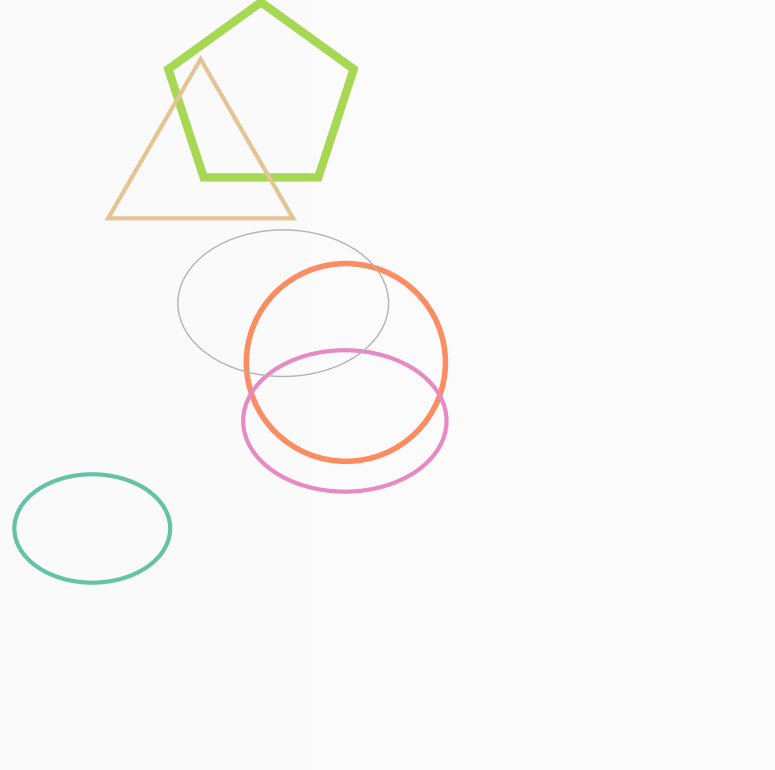[{"shape": "oval", "thickness": 1.5, "radius": 0.5, "center": [0.119, 0.314]}, {"shape": "circle", "thickness": 2, "radius": 0.64, "center": [0.446, 0.529]}, {"shape": "oval", "thickness": 1.5, "radius": 0.66, "center": [0.445, 0.453]}, {"shape": "pentagon", "thickness": 3, "radius": 0.63, "center": [0.337, 0.871]}, {"shape": "triangle", "thickness": 1.5, "radius": 0.69, "center": [0.259, 0.785]}, {"shape": "oval", "thickness": 0.5, "radius": 0.68, "center": [0.365, 0.606]}]